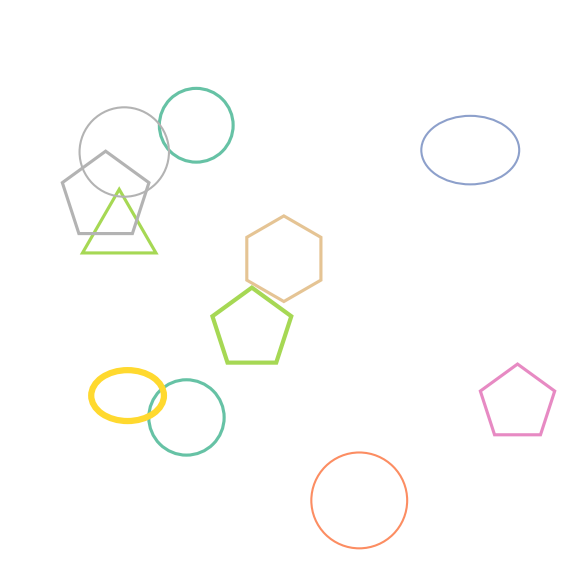[{"shape": "circle", "thickness": 1.5, "radius": 0.32, "center": [0.34, 0.782]}, {"shape": "circle", "thickness": 1.5, "radius": 0.33, "center": [0.323, 0.276]}, {"shape": "circle", "thickness": 1, "radius": 0.41, "center": [0.622, 0.133]}, {"shape": "oval", "thickness": 1, "radius": 0.42, "center": [0.814, 0.739]}, {"shape": "pentagon", "thickness": 1.5, "radius": 0.34, "center": [0.896, 0.301]}, {"shape": "pentagon", "thickness": 2, "radius": 0.36, "center": [0.436, 0.429]}, {"shape": "triangle", "thickness": 1.5, "radius": 0.37, "center": [0.206, 0.598]}, {"shape": "oval", "thickness": 3, "radius": 0.31, "center": [0.221, 0.314]}, {"shape": "hexagon", "thickness": 1.5, "radius": 0.37, "center": [0.492, 0.551]}, {"shape": "circle", "thickness": 1, "radius": 0.39, "center": [0.215, 0.736]}, {"shape": "pentagon", "thickness": 1.5, "radius": 0.39, "center": [0.183, 0.658]}]